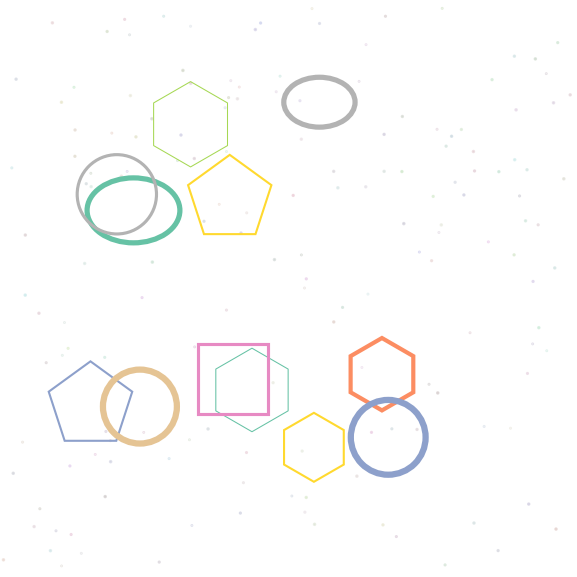[{"shape": "hexagon", "thickness": 0.5, "radius": 0.36, "center": [0.436, 0.324]}, {"shape": "oval", "thickness": 2.5, "radius": 0.4, "center": [0.231, 0.635]}, {"shape": "hexagon", "thickness": 2, "radius": 0.31, "center": [0.661, 0.351]}, {"shape": "pentagon", "thickness": 1, "radius": 0.38, "center": [0.157, 0.297]}, {"shape": "circle", "thickness": 3, "radius": 0.32, "center": [0.672, 0.242]}, {"shape": "square", "thickness": 1.5, "radius": 0.3, "center": [0.404, 0.343]}, {"shape": "hexagon", "thickness": 0.5, "radius": 0.37, "center": [0.33, 0.784]}, {"shape": "hexagon", "thickness": 1, "radius": 0.3, "center": [0.544, 0.225]}, {"shape": "pentagon", "thickness": 1, "radius": 0.38, "center": [0.398, 0.655]}, {"shape": "circle", "thickness": 3, "radius": 0.32, "center": [0.242, 0.295]}, {"shape": "oval", "thickness": 2.5, "radius": 0.31, "center": [0.553, 0.822]}, {"shape": "circle", "thickness": 1.5, "radius": 0.34, "center": [0.202, 0.663]}]